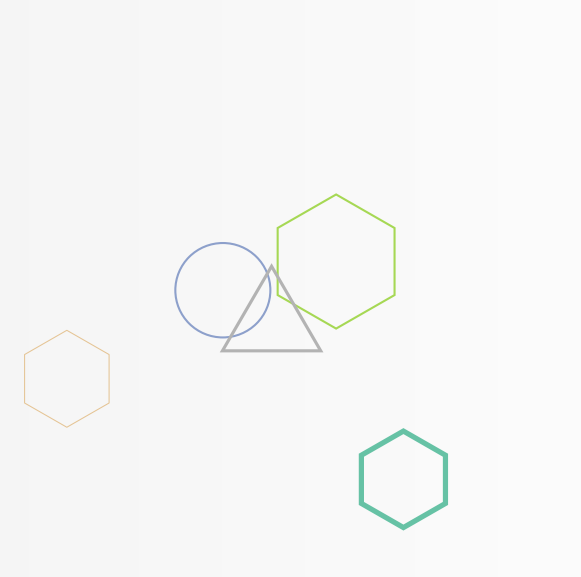[{"shape": "hexagon", "thickness": 2.5, "radius": 0.42, "center": [0.694, 0.169]}, {"shape": "circle", "thickness": 1, "radius": 0.41, "center": [0.383, 0.497]}, {"shape": "hexagon", "thickness": 1, "radius": 0.58, "center": [0.578, 0.546]}, {"shape": "hexagon", "thickness": 0.5, "radius": 0.42, "center": [0.115, 0.343]}, {"shape": "triangle", "thickness": 1.5, "radius": 0.49, "center": [0.467, 0.44]}]